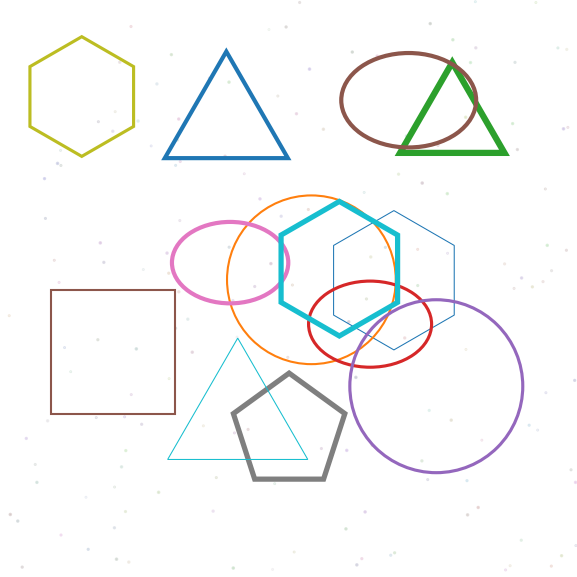[{"shape": "hexagon", "thickness": 0.5, "radius": 0.6, "center": [0.682, 0.514]}, {"shape": "triangle", "thickness": 2, "radius": 0.62, "center": [0.392, 0.787]}, {"shape": "circle", "thickness": 1, "radius": 0.73, "center": [0.539, 0.515]}, {"shape": "triangle", "thickness": 3, "radius": 0.52, "center": [0.783, 0.787]}, {"shape": "oval", "thickness": 1.5, "radius": 0.53, "center": [0.641, 0.438]}, {"shape": "circle", "thickness": 1.5, "radius": 0.75, "center": [0.756, 0.33]}, {"shape": "square", "thickness": 1, "radius": 0.54, "center": [0.196, 0.39]}, {"shape": "oval", "thickness": 2, "radius": 0.58, "center": [0.708, 0.826]}, {"shape": "oval", "thickness": 2, "radius": 0.5, "center": [0.398, 0.544]}, {"shape": "pentagon", "thickness": 2.5, "radius": 0.51, "center": [0.501, 0.252]}, {"shape": "hexagon", "thickness": 1.5, "radius": 0.52, "center": [0.142, 0.832]}, {"shape": "hexagon", "thickness": 2.5, "radius": 0.58, "center": [0.588, 0.534]}, {"shape": "triangle", "thickness": 0.5, "radius": 0.7, "center": [0.412, 0.274]}]